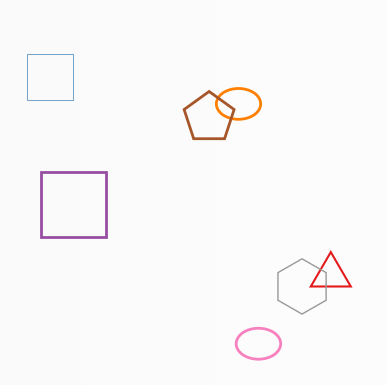[{"shape": "triangle", "thickness": 1.5, "radius": 0.3, "center": [0.854, 0.286]}, {"shape": "square", "thickness": 0.5, "radius": 0.3, "center": [0.13, 0.799]}, {"shape": "square", "thickness": 2, "radius": 0.42, "center": [0.19, 0.468]}, {"shape": "oval", "thickness": 2, "radius": 0.29, "center": [0.616, 0.73]}, {"shape": "pentagon", "thickness": 2, "radius": 0.34, "center": [0.54, 0.695]}, {"shape": "oval", "thickness": 2, "radius": 0.29, "center": [0.667, 0.107]}, {"shape": "hexagon", "thickness": 1, "radius": 0.36, "center": [0.779, 0.256]}]